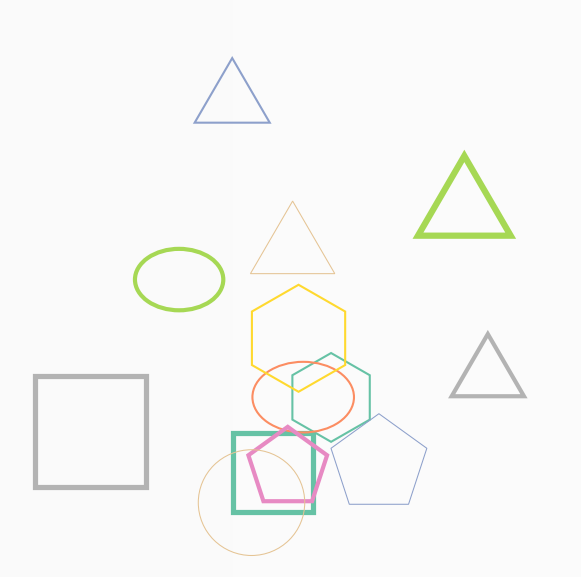[{"shape": "square", "thickness": 2.5, "radius": 0.34, "center": [0.469, 0.18]}, {"shape": "hexagon", "thickness": 1, "radius": 0.38, "center": [0.57, 0.311]}, {"shape": "oval", "thickness": 1, "radius": 0.44, "center": [0.522, 0.311]}, {"shape": "triangle", "thickness": 1, "radius": 0.37, "center": [0.399, 0.824]}, {"shape": "pentagon", "thickness": 0.5, "radius": 0.43, "center": [0.652, 0.196]}, {"shape": "pentagon", "thickness": 2, "radius": 0.36, "center": [0.495, 0.189]}, {"shape": "triangle", "thickness": 3, "radius": 0.46, "center": [0.799, 0.637]}, {"shape": "oval", "thickness": 2, "radius": 0.38, "center": [0.308, 0.515]}, {"shape": "hexagon", "thickness": 1, "radius": 0.46, "center": [0.514, 0.413]}, {"shape": "triangle", "thickness": 0.5, "radius": 0.42, "center": [0.503, 0.567]}, {"shape": "circle", "thickness": 0.5, "radius": 0.46, "center": [0.433, 0.129]}, {"shape": "square", "thickness": 2.5, "radius": 0.48, "center": [0.155, 0.252]}, {"shape": "triangle", "thickness": 2, "radius": 0.36, "center": [0.839, 0.349]}]